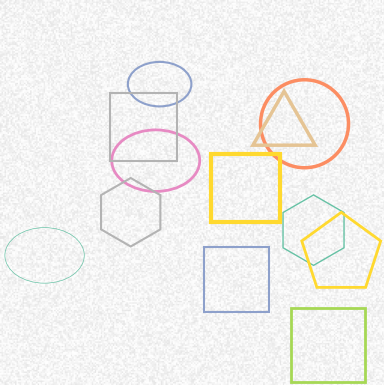[{"shape": "hexagon", "thickness": 1, "radius": 0.46, "center": [0.814, 0.402]}, {"shape": "oval", "thickness": 0.5, "radius": 0.52, "center": [0.116, 0.337]}, {"shape": "circle", "thickness": 2.5, "radius": 0.57, "center": [0.791, 0.679]}, {"shape": "square", "thickness": 1.5, "radius": 0.42, "center": [0.614, 0.274]}, {"shape": "oval", "thickness": 1.5, "radius": 0.41, "center": [0.415, 0.781]}, {"shape": "oval", "thickness": 2, "radius": 0.57, "center": [0.405, 0.583]}, {"shape": "square", "thickness": 2, "radius": 0.48, "center": [0.852, 0.104]}, {"shape": "square", "thickness": 3, "radius": 0.44, "center": [0.638, 0.513]}, {"shape": "pentagon", "thickness": 2, "radius": 0.54, "center": [0.886, 0.341]}, {"shape": "triangle", "thickness": 2.5, "radius": 0.47, "center": [0.738, 0.67]}, {"shape": "square", "thickness": 1.5, "radius": 0.44, "center": [0.373, 0.671]}, {"shape": "hexagon", "thickness": 1.5, "radius": 0.44, "center": [0.339, 0.449]}]